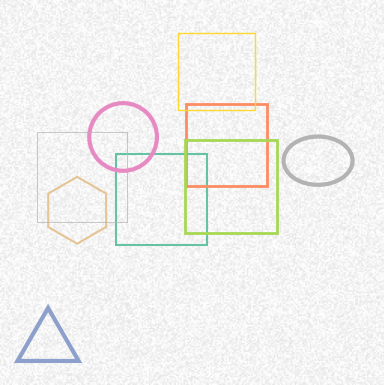[{"shape": "square", "thickness": 1.5, "radius": 0.59, "center": [0.42, 0.483]}, {"shape": "square", "thickness": 2, "radius": 0.53, "center": [0.589, 0.624]}, {"shape": "triangle", "thickness": 3, "radius": 0.46, "center": [0.125, 0.108]}, {"shape": "circle", "thickness": 3, "radius": 0.44, "center": [0.32, 0.644]}, {"shape": "square", "thickness": 2, "radius": 0.6, "center": [0.6, 0.516]}, {"shape": "square", "thickness": 1, "radius": 0.5, "center": [0.561, 0.814]}, {"shape": "hexagon", "thickness": 1.5, "radius": 0.43, "center": [0.2, 0.454]}, {"shape": "oval", "thickness": 3, "radius": 0.45, "center": [0.826, 0.583]}, {"shape": "square", "thickness": 0.5, "radius": 0.58, "center": [0.212, 0.54]}]